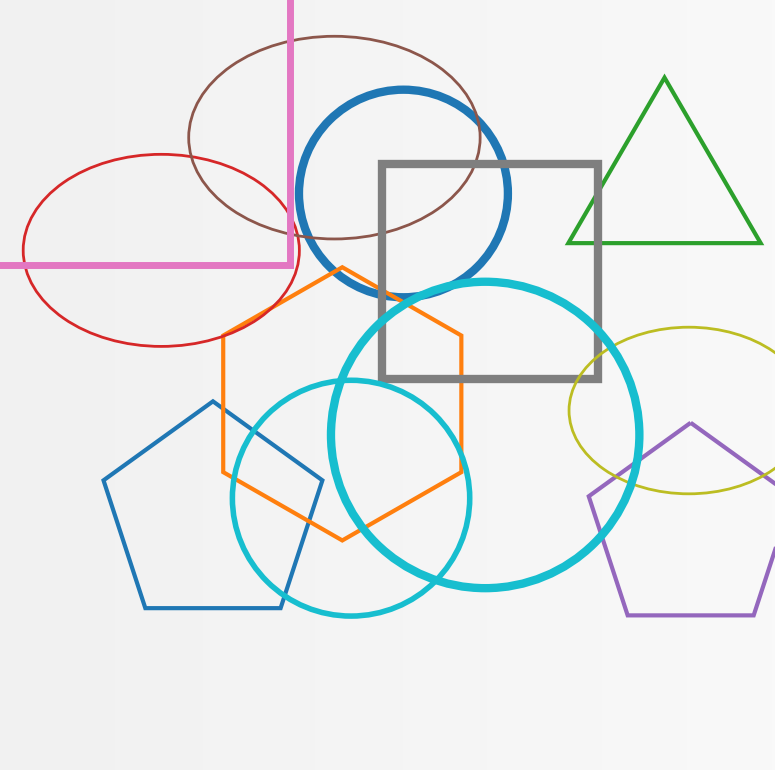[{"shape": "circle", "thickness": 3, "radius": 0.67, "center": [0.521, 0.749]}, {"shape": "pentagon", "thickness": 1.5, "radius": 0.74, "center": [0.275, 0.33]}, {"shape": "hexagon", "thickness": 1.5, "radius": 0.89, "center": [0.442, 0.476]}, {"shape": "triangle", "thickness": 1.5, "radius": 0.72, "center": [0.857, 0.756]}, {"shape": "oval", "thickness": 1, "radius": 0.89, "center": [0.208, 0.675]}, {"shape": "pentagon", "thickness": 1.5, "radius": 0.69, "center": [0.891, 0.313]}, {"shape": "oval", "thickness": 1, "radius": 0.94, "center": [0.432, 0.821]}, {"shape": "square", "thickness": 2.5, "radius": 0.94, "center": [0.185, 0.845]}, {"shape": "square", "thickness": 3, "radius": 0.7, "center": [0.633, 0.647]}, {"shape": "oval", "thickness": 1, "radius": 0.77, "center": [0.889, 0.467]}, {"shape": "circle", "thickness": 2, "radius": 0.77, "center": [0.453, 0.353]}, {"shape": "circle", "thickness": 3, "radius": 0.99, "center": [0.626, 0.435]}]